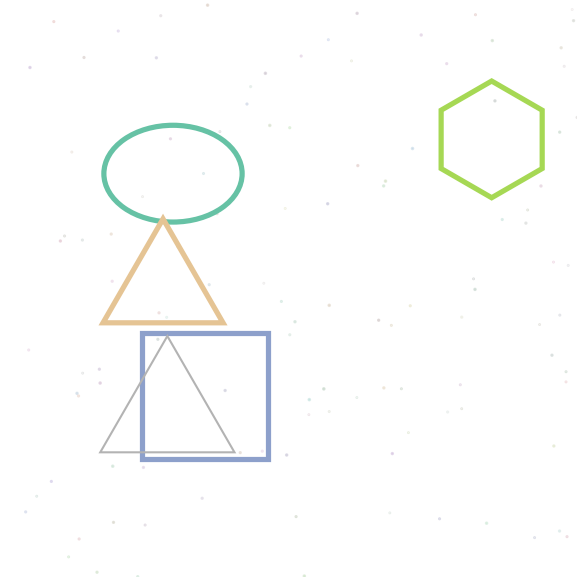[{"shape": "oval", "thickness": 2.5, "radius": 0.6, "center": [0.3, 0.698]}, {"shape": "square", "thickness": 2.5, "radius": 0.55, "center": [0.356, 0.313]}, {"shape": "hexagon", "thickness": 2.5, "radius": 0.51, "center": [0.851, 0.758]}, {"shape": "triangle", "thickness": 2.5, "radius": 0.6, "center": [0.282, 0.5]}, {"shape": "triangle", "thickness": 1, "radius": 0.67, "center": [0.29, 0.283]}]